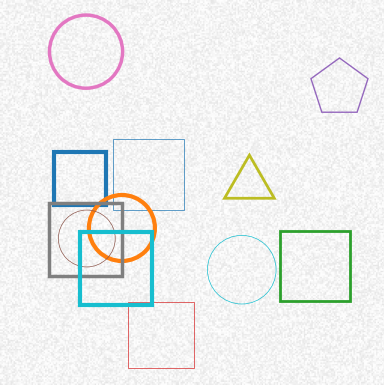[{"shape": "square", "thickness": 3, "radius": 0.34, "center": [0.208, 0.536]}, {"shape": "square", "thickness": 0.5, "radius": 0.46, "center": [0.385, 0.546]}, {"shape": "circle", "thickness": 3, "radius": 0.43, "center": [0.317, 0.408]}, {"shape": "square", "thickness": 2, "radius": 0.45, "center": [0.819, 0.309]}, {"shape": "square", "thickness": 0.5, "radius": 0.43, "center": [0.419, 0.13]}, {"shape": "pentagon", "thickness": 1, "radius": 0.39, "center": [0.882, 0.772]}, {"shape": "circle", "thickness": 0.5, "radius": 0.37, "center": [0.225, 0.381]}, {"shape": "circle", "thickness": 2.5, "radius": 0.47, "center": [0.223, 0.866]}, {"shape": "square", "thickness": 2.5, "radius": 0.47, "center": [0.222, 0.378]}, {"shape": "triangle", "thickness": 2, "radius": 0.37, "center": [0.648, 0.522]}, {"shape": "square", "thickness": 3, "radius": 0.47, "center": [0.301, 0.303]}, {"shape": "circle", "thickness": 0.5, "radius": 0.45, "center": [0.628, 0.3]}]